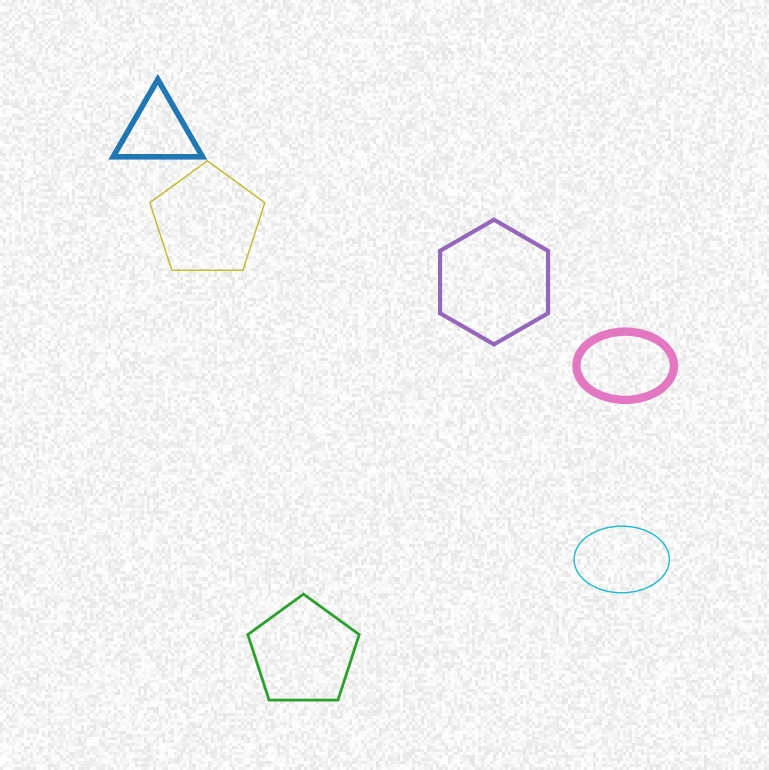[{"shape": "triangle", "thickness": 2, "radius": 0.33, "center": [0.205, 0.83]}, {"shape": "pentagon", "thickness": 1, "radius": 0.38, "center": [0.394, 0.152]}, {"shape": "hexagon", "thickness": 1.5, "radius": 0.4, "center": [0.642, 0.634]}, {"shape": "oval", "thickness": 3, "radius": 0.32, "center": [0.812, 0.525]}, {"shape": "pentagon", "thickness": 0.5, "radius": 0.39, "center": [0.269, 0.713]}, {"shape": "oval", "thickness": 0.5, "radius": 0.31, "center": [0.807, 0.273]}]